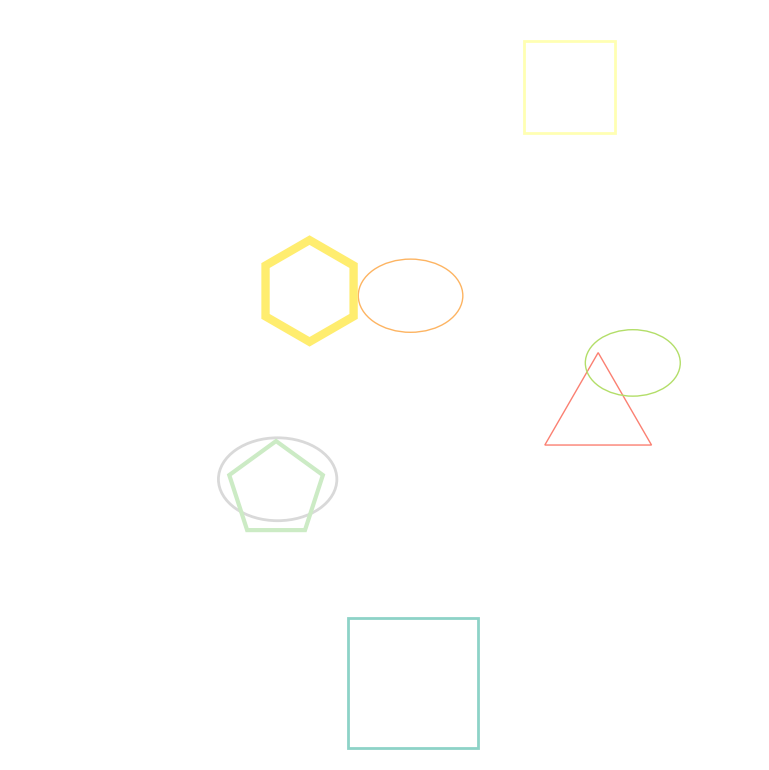[{"shape": "square", "thickness": 1, "radius": 0.42, "center": [0.536, 0.113]}, {"shape": "square", "thickness": 1, "radius": 0.3, "center": [0.74, 0.887]}, {"shape": "triangle", "thickness": 0.5, "radius": 0.4, "center": [0.777, 0.462]}, {"shape": "oval", "thickness": 0.5, "radius": 0.34, "center": [0.533, 0.616]}, {"shape": "oval", "thickness": 0.5, "radius": 0.31, "center": [0.822, 0.529]}, {"shape": "oval", "thickness": 1, "radius": 0.38, "center": [0.361, 0.378]}, {"shape": "pentagon", "thickness": 1.5, "radius": 0.32, "center": [0.359, 0.363]}, {"shape": "hexagon", "thickness": 3, "radius": 0.33, "center": [0.402, 0.622]}]